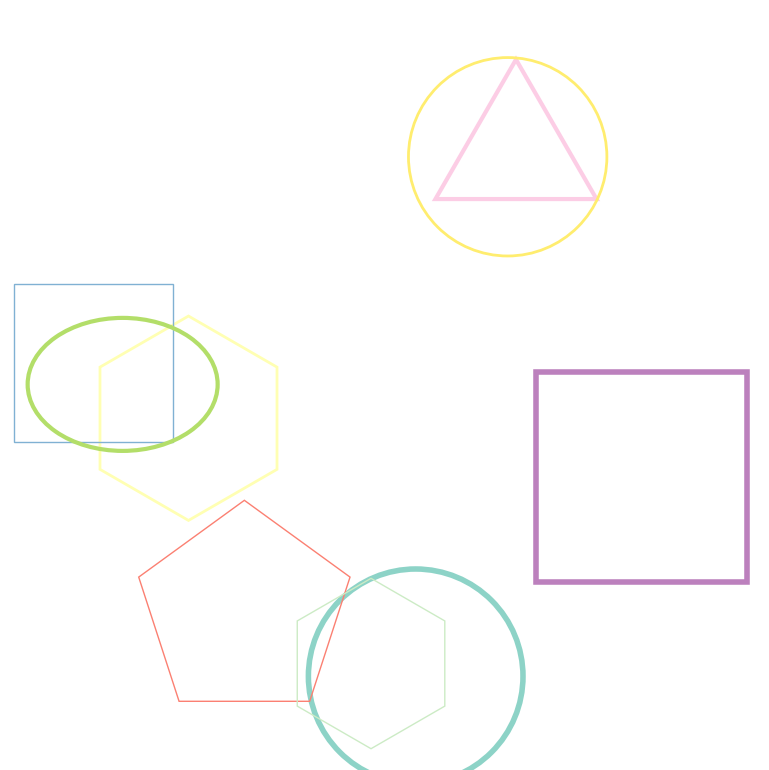[{"shape": "circle", "thickness": 2, "radius": 0.7, "center": [0.54, 0.122]}, {"shape": "hexagon", "thickness": 1, "radius": 0.66, "center": [0.245, 0.457]}, {"shape": "pentagon", "thickness": 0.5, "radius": 0.72, "center": [0.317, 0.206]}, {"shape": "square", "thickness": 0.5, "radius": 0.51, "center": [0.121, 0.529]}, {"shape": "oval", "thickness": 1.5, "radius": 0.62, "center": [0.159, 0.501]}, {"shape": "triangle", "thickness": 1.5, "radius": 0.6, "center": [0.67, 0.802]}, {"shape": "square", "thickness": 2, "radius": 0.68, "center": [0.833, 0.381]}, {"shape": "hexagon", "thickness": 0.5, "radius": 0.55, "center": [0.482, 0.138]}, {"shape": "circle", "thickness": 1, "radius": 0.64, "center": [0.659, 0.796]}]